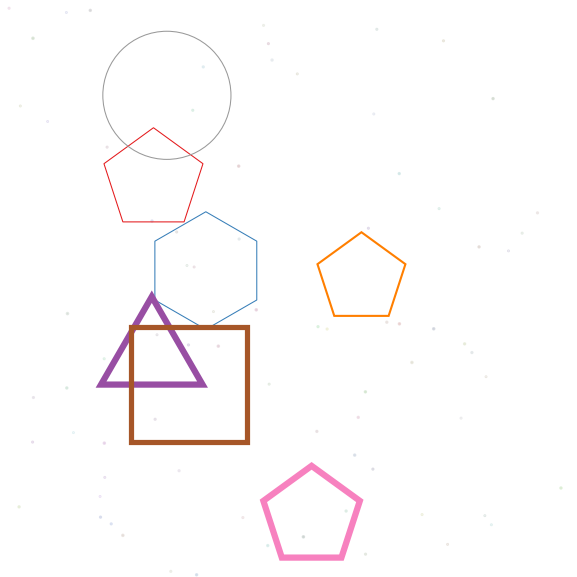[{"shape": "pentagon", "thickness": 0.5, "radius": 0.45, "center": [0.266, 0.688]}, {"shape": "hexagon", "thickness": 0.5, "radius": 0.51, "center": [0.356, 0.531]}, {"shape": "triangle", "thickness": 3, "radius": 0.51, "center": [0.263, 0.384]}, {"shape": "pentagon", "thickness": 1, "radius": 0.4, "center": [0.626, 0.517]}, {"shape": "square", "thickness": 2.5, "radius": 0.5, "center": [0.327, 0.333]}, {"shape": "pentagon", "thickness": 3, "radius": 0.44, "center": [0.54, 0.105]}, {"shape": "circle", "thickness": 0.5, "radius": 0.55, "center": [0.289, 0.834]}]